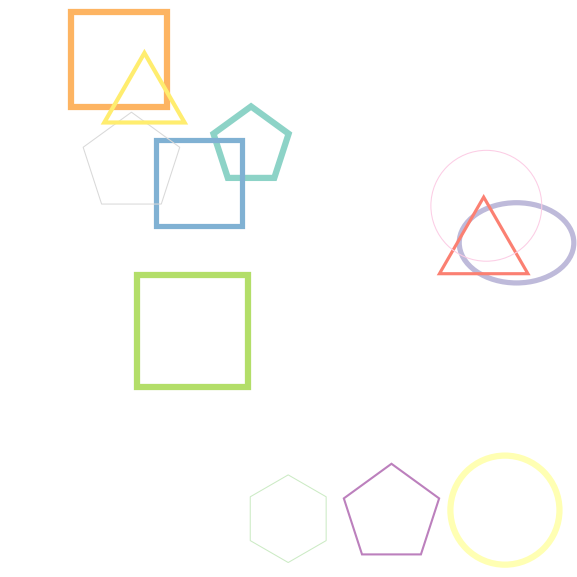[{"shape": "pentagon", "thickness": 3, "radius": 0.34, "center": [0.435, 0.746]}, {"shape": "circle", "thickness": 3, "radius": 0.47, "center": [0.874, 0.116]}, {"shape": "oval", "thickness": 2.5, "radius": 0.5, "center": [0.894, 0.579]}, {"shape": "triangle", "thickness": 1.5, "radius": 0.44, "center": [0.838, 0.569]}, {"shape": "square", "thickness": 2.5, "radius": 0.37, "center": [0.344, 0.683]}, {"shape": "square", "thickness": 3, "radius": 0.41, "center": [0.206, 0.896]}, {"shape": "square", "thickness": 3, "radius": 0.48, "center": [0.333, 0.426]}, {"shape": "circle", "thickness": 0.5, "radius": 0.48, "center": [0.842, 0.643]}, {"shape": "pentagon", "thickness": 0.5, "radius": 0.44, "center": [0.228, 0.717]}, {"shape": "pentagon", "thickness": 1, "radius": 0.43, "center": [0.678, 0.109]}, {"shape": "hexagon", "thickness": 0.5, "radius": 0.38, "center": [0.499, 0.101]}, {"shape": "triangle", "thickness": 2, "radius": 0.4, "center": [0.25, 0.827]}]